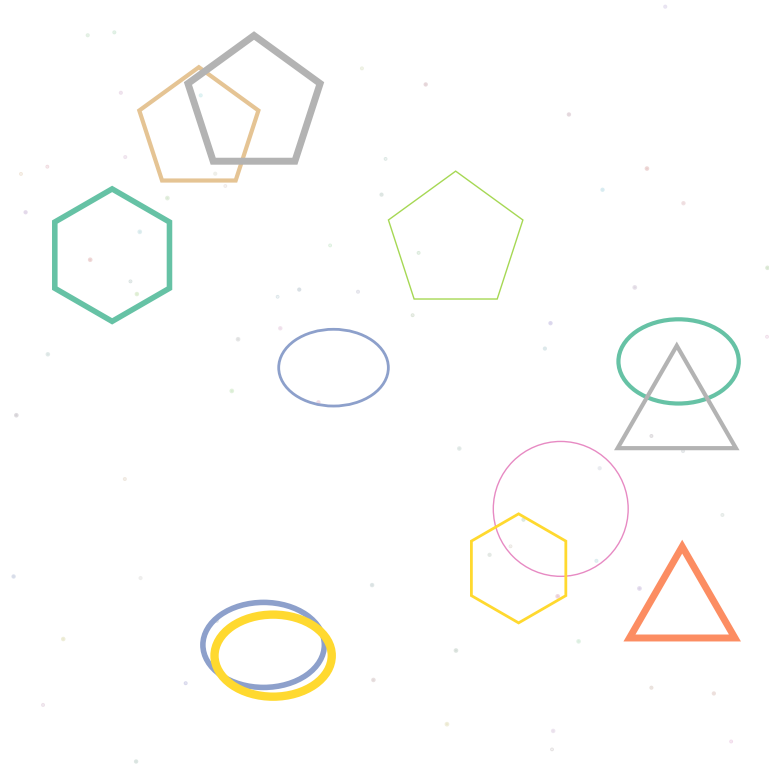[{"shape": "hexagon", "thickness": 2, "radius": 0.43, "center": [0.146, 0.669]}, {"shape": "oval", "thickness": 1.5, "radius": 0.39, "center": [0.881, 0.531]}, {"shape": "triangle", "thickness": 2.5, "radius": 0.4, "center": [0.886, 0.211]}, {"shape": "oval", "thickness": 2, "radius": 0.39, "center": [0.342, 0.162]}, {"shape": "oval", "thickness": 1, "radius": 0.36, "center": [0.433, 0.523]}, {"shape": "circle", "thickness": 0.5, "radius": 0.44, "center": [0.728, 0.339]}, {"shape": "pentagon", "thickness": 0.5, "radius": 0.46, "center": [0.592, 0.686]}, {"shape": "hexagon", "thickness": 1, "radius": 0.35, "center": [0.674, 0.262]}, {"shape": "oval", "thickness": 3, "radius": 0.38, "center": [0.355, 0.149]}, {"shape": "pentagon", "thickness": 1.5, "radius": 0.41, "center": [0.258, 0.831]}, {"shape": "pentagon", "thickness": 2.5, "radius": 0.45, "center": [0.33, 0.864]}, {"shape": "triangle", "thickness": 1.5, "radius": 0.44, "center": [0.879, 0.462]}]